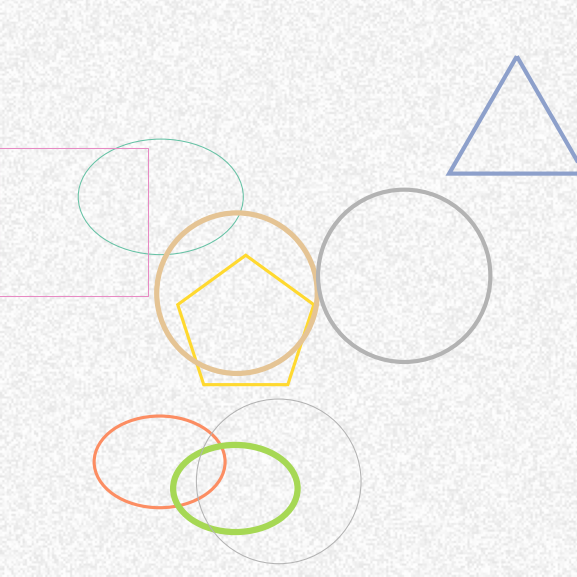[{"shape": "oval", "thickness": 0.5, "radius": 0.71, "center": [0.278, 0.658]}, {"shape": "oval", "thickness": 1.5, "radius": 0.57, "center": [0.276, 0.199]}, {"shape": "triangle", "thickness": 2, "radius": 0.68, "center": [0.895, 0.766]}, {"shape": "square", "thickness": 0.5, "radius": 0.64, "center": [0.127, 0.615]}, {"shape": "oval", "thickness": 3, "radius": 0.54, "center": [0.408, 0.153]}, {"shape": "pentagon", "thickness": 1.5, "radius": 0.62, "center": [0.426, 0.433]}, {"shape": "circle", "thickness": 2.5, "radius": 0.69, "center": [0.41, 0.491]}, {"shape": "circle", "thickness": 0.5, "radius": 0.71, "center": [0.483, 0.166]}, {"shape": "circle", "thickness": 2, "radius": 0.75, "center": [0.7, 0.522]}]